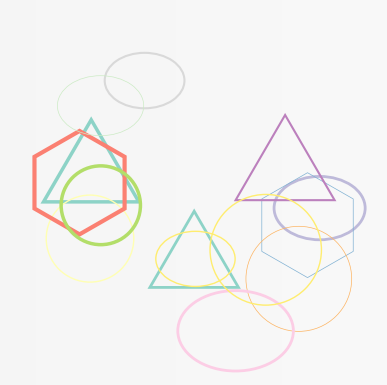[{"shape": "triangle", "thickness": 2.5, "radius": 0.71, "center": [0.235, 0.547]}, {"shape": "triangle", "thickness": 2, "radius": 0.66, "center": [0.501, 0.319]}, {"shape": "circle", "thickness": 1, "radius": 0.56, "center": [0.232, 0.38]}, {"shape": "oval", "thickness": 2, "radius": 0.59, "center": [0.825, 0.459]}, {"shape": "hexagon", "thickness": 3, "radius": 0.67, "center": [0.205, 0.526]}, {"shape": "hexagon", "thickness": 0.5, "radius": 0.68, "center": [0.794, 0.415]}, {"shape": "circle", "thickness": 0.5, "radius": 0.68, "center": [0.771, 0.276]}, {"shape": "circle", "thickness": 2.5, "radius": 0.51, "center": [0.26, 0.467]}, {"shape": "oval", "thickness": 2, "radius": 0.75, "center": [0.608, 0.141]}, {"shape": "oval", "thickness": 1.5, "radius": 0.51, "center": [0.373, 0.791]}, {"shape": "triangle", "thickness": 1.5, "radius": 0.74, "center": [0.736, 0.554]}, {"shape": "oval", "thickness": 0.5, "radius": 0.56, "center": [0.259, 0.725]}, {"shape": "circle", "thickness": 1, "radius": 0.72, "center": [0.686, 0.351]}, {"shape": "oval", "thickness": 1, "radius": 0.51, "center": [0.504, 0.328]}]